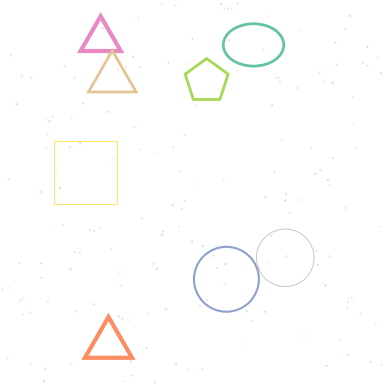[{"shape": "oval", "thickness": 2, "radius": 0.39, "center": [0.659, 0.883]}, {"shape": "triangle", "thickness": 3, "radius": 0.35, "center": [0.282, 0.106]}, {"shape": "circle", "thickness": 1.5, "radius": 0.42, "center": [0.588, 0.275]}, {"shape": "triangle", "thickness": 3, "radius": 0.3, "center": [0.261, 0.898]}, {"shape": "pentagon", "thickness": 2, "radius": 0.29, "center": [0.537, 0.789]}, {"shape": "square", "thickness": 0.5, "radius": 0.41, "center": [0.223, 0.551]}, {"shape": "triangle", "thickness": 2, "radius": 0.36, "center": [0.292, 0.797]}, {"shape": "circle", "thickness": 0.5, "radius": 0.37, "center": [0.741, 0.33]}]